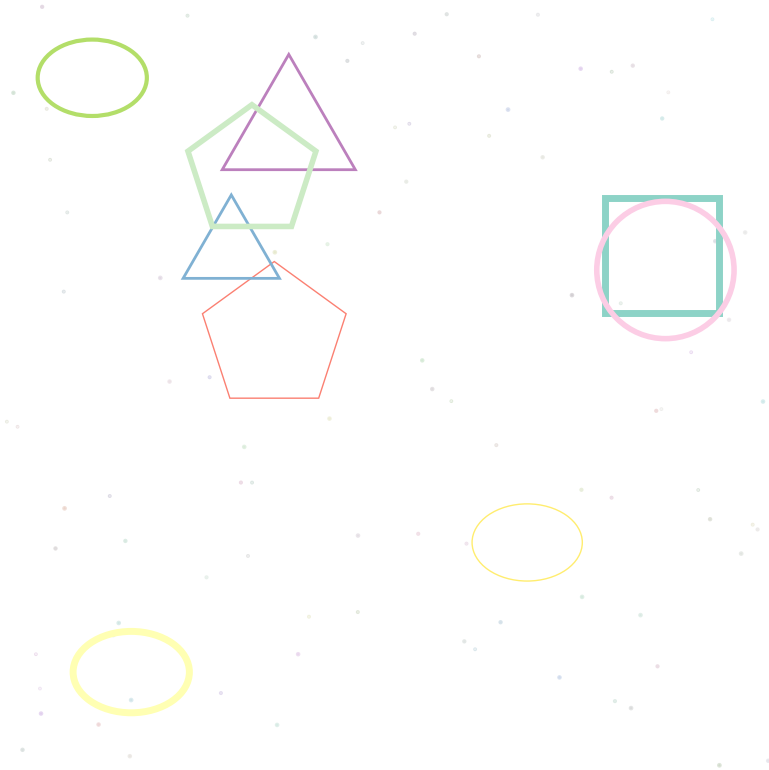[{"shape": "square", "thickness": 2.5, "radius": 0.37, "center": [0.86, 0.668]}, {"shape": "oval", "thickness": 2.5, "radius": 0.38, "center": [0.17, 0.127]}, {"shape": "pentagon", "thickness": 0.5, "radius": 0.49, "center": [0.356, 0.562]}, {"shape": "triangle", "thickness": 1, "radius": 0.36, "center": [0.3, 0.675]}, {"shape": "oval", "thickness": 1.5, "radius": 0.35, "center": [0.12, 0.899]}, {"shape": "circle", "thickness": 2, "radius": 0.45, "center": [0.864, 0.649]}, {"shape": "triangle", "thickness": 1, "radius": 0.5, "center": [0.375, 0.83]}, {"shape": "pentagon", "thickness": 2, "radius": 0.44, "center": [0.327, 0.777]}, {"shape": "oval", "thickness": 0.5, "radius": 0.36, "center": [0.685, 0.296]}]